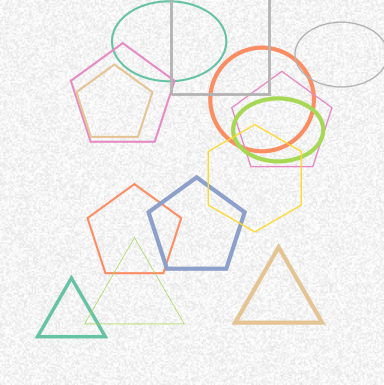[{"shape": "triangle", "thickness": 2.5, "radius": 0.51, "center": [0.186, 0.176]}, {"shape": "oval", "thickness": 1.5, "radius": 0.74, "center": [0.439, 0.893]}, {"shape": "pentagon", "thickness": 1.5, "radius": 0.64, "center": [0.349, 0.394]}, {"shape": "circle", "thickness": 3, "radius": 0.67, "center": [0.681, 0.742]}, {"shape": "pentagon", "thickness": 3, "radius": 0.66, "center": [0.511, 0.408]}, {"shape": "pentagon", "thickness": 1.5, "radius": 0.71, "center": [0.319, 0.746]}, {"shape": "pentagon", "thickness": 1, "radius": 0.68, "center": [0.732, 0.678]}, {"shape": "triangle", "thickness": 0.5, "radius": 0.75, "center": [0.349, 0.233]}, {"shape": "oval", "thickness": 3, "radius": 0.58, "center": [0.723, 0.663]}, {"shape": "hexagon", "thickness": 1, "radius": 0.7, "center": [0.662, 0.537]}, {"shape": "triangle", "thickness": 3, "radius": 0.65, "center": [0.724, 0.227]}, {"shape": "pentagon", "thickness": 1.5, "radius": 0.52, "center": [0.297, 0.728]}, {"shape": "oval", "thickness": 1, "radius": 0.6, "center": [0.886, 0.858]}, {"shape": "square", "thickness": 2, "radius": 0.63, "center": [0.571, 0.884]}]